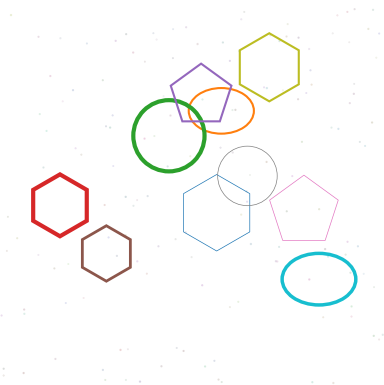[{"shape": "hexagon", "thickness": 0.5, "radius": 0.5, "center": [0.563, 0.447]}, {"shape": "oval", "thickness": 1.5, "radius": 0.42, "center": [0.575, 0.712]}, {"shape": "circle", "thickness": 3, "radius": 0.46, "center": [0.439, 0.647]}, {"shape": "hexagon", "thickness": 3, "radius": 0.4, "center": [0.156, 0.467]}, {"shape": "pentagon", "thickness": 1.5, "radius": 0.41, "center": [0.522, 0.752]}, {"shape": "hexagon", "thickness": 2, "radius": 0.36, "center": [0.276, 0.342]}, {"shape": "pentagon", "thickness": 0.5, "radius": 0.47, "center": [0.789, 0.451]}, {"shape": "circle", "thickness": 0.5, "radius": 0.39, "center": [0.643, 0.543]}, {"shape": "hexagon", "thickness": 1.5, "radius": 0.44, "center": [0.699, 0.825]}, {"shape": "oval", "thickness": 2.5, "radius": 0.48, "center": [0.828, 0.275]}]